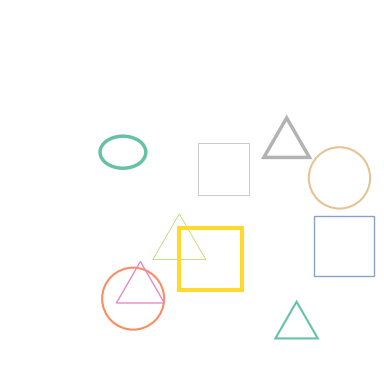[{"shape": "oval", "thickness": 2.5, "radius": 0.3, "center": [0.319, 0.605]}, {"shape": "triangle", "thickness": 1.5, "radius": 0.32, "center": [0.77, 0.153]}, {"shape": "circle", "thickness": 1.5, "radius": 0.4, "center": [0.346, 0.224]}, {"shape": "square", "thickness": 1, "radius": 0.39, "center": [0.893, 0.361]}, {"shape": "triangle", "thickness": 1, "radius": 0.36, "center": [0.365, 0.249]}, {"shape": "triangle", "thickness": 0.5, "radius": 0.4, "center": [0.466, 0.365]}, {"shape": "square", "thickness": 3, "radius": 0.4, "center": [0.547, 0.328]}, {"shape": "circle", "thickness": 1.5, "radius": 0.4, "center": [0.882, 0.538]}, {"shape": "square", "thickness": 0.5, "radius": 0.33, "center": [0.581, 0.561]}, {"shape": "triangle", "thickness": 2.5, "radius": 0.34, "center": [0.745, 0.625]}]